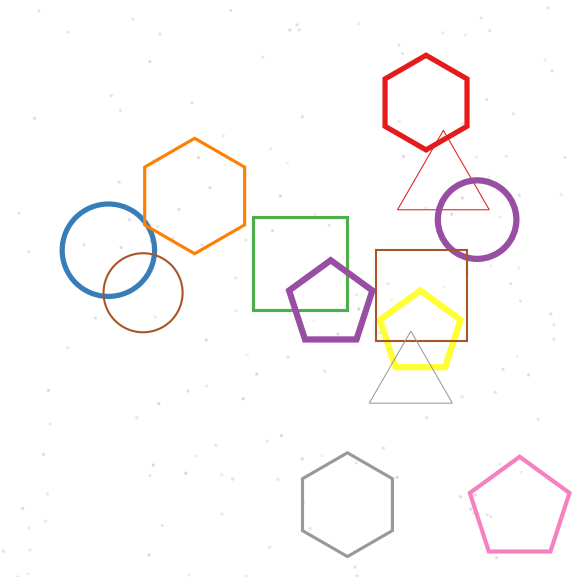[{"shape": "hexagon", "thickness": 2.5, "radius": 0.41, "center": [0.738, 0.822]}, {"shape": "triangle", "thickness": 0.5, "radius": 0.46, "center": [0.768, 0.682]}, {"shape": "circle", "thickness": 2.5, "radius": 0.4, "center": [0.188, 0.566]}, {"shape": "square", "thickness": 1.5, "radius": 0.41, "center": [0.52, 0.543]}, {"shape": "pentagon", "thickness": 3, "radius": 0.38, "center": [0.573, 0.473]}, {"shape": "circle", "thickness": 3, "radius": 0.34, "center": [0.826, 0.619]}, {"shape": "hexagon", "thickness": 1.5, "radius": 0.5, "center": [0.337, 0.66]}, {"shape": "pentagon", "thickness": 3, "radius": 0.37, "center": [0.728, 0.423]}, {"shape": "circle", "thickness": 1, "radius": 0.34, "center": [0.248, 0.492]}, {"shape": "square", "thickness": 1, "radius": 0.39, "center": [0.731, 0.488]}, {"shape": "pentagon", "thickness": 2, "radius": 0.45, "center": [0.9, 0.118]}, {"shape": "hexagon", "thickness": 1.5, "radius": 0.45, "center": [0.602, 0.125]}, {"shape": "triangle", "thickness": 0.5, "radius": 0.42, "center": [0.711, 0.343]}]